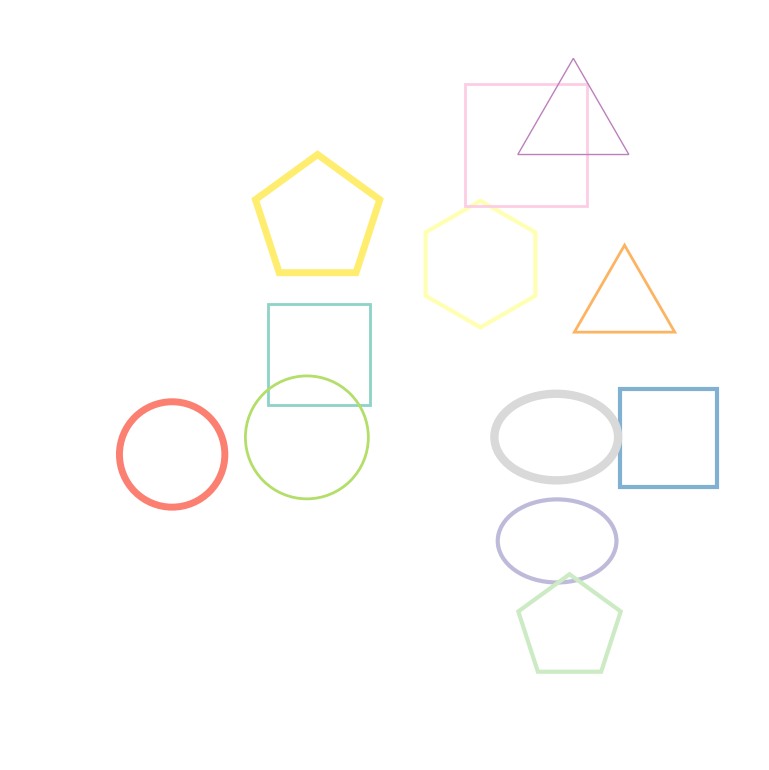[{"shape": "square", "thickness": 1, "radius": 0.33, "center": [0.414, 0.539]}, {"shape": "hexagon", "thickness": 1.5, "radius": 0.41, "center": [0.624, 0.657]}, {"shape": "oval", "thickness": 1.5, "radius": 0.39, "center": [0.724, 0.297]}, {"shape": "circle", "thickness": 2.5, "radius": 0.34, "center": [0.224, 0.41]}, {"shape": "square", "thickness": 1.5, "radius": 0.32, "center": [0.868, 0.431]}, {"shape": "triangle", "thickness": 1, "radius": 0.38, "center": [0.811, 0.606]}, {"shape": "circle", "thickness": 1, "radius": 0.4, "center": [0.399, 0.432]}, {"shape": "square", "thickness": 1, "radius": 0.4, "center": [0.683, 0.812]}, {"shape": "oval", "thickness": 3, "radius": 0.4, "center": [0.722, 0.432]}, {"shape": "triangle", "thickness": 0.5, "radius": 0.42, "center": [0.745, 0.841]}, {"shape": "pentagon", "thickness": 1.5, "radius": 0.35, "center": [0.74, 0.184]}, {"shape": "pentagon", "thickness": 2.5, "radius": 0.42, "center": [0.412, 0.714]}]